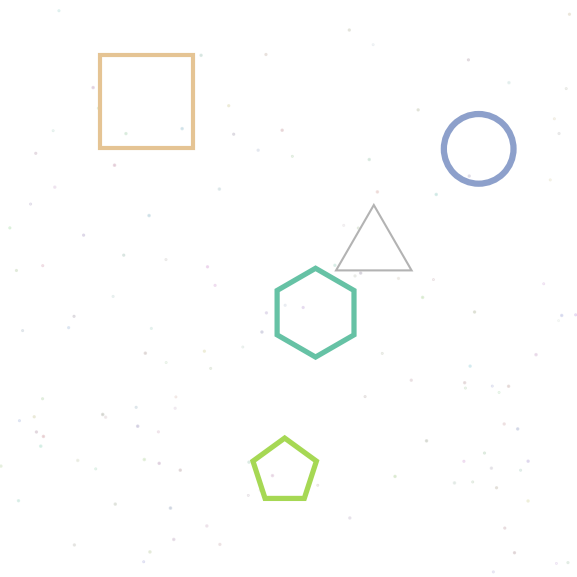[{"shape": "hexagon", "thickness": 2.5, "radius": 0.38, "center": [0.546, 0.458]}, {"shape": "circle", "thickness": 3, "radius": 0.3, "center": [0.829, 0.741]}, {"shape": "pentagon", "thickness": 2.5, "radius": 0.29, "center": [0.493, 0.183]}, {"shape": "square", "thickness": 2, "radius": 0.4, "center": [0.254, 0.824]}, {"shape": "triangle", "thickness": 1, "radius": 0.38, "center": [0.647, 0.569]}]